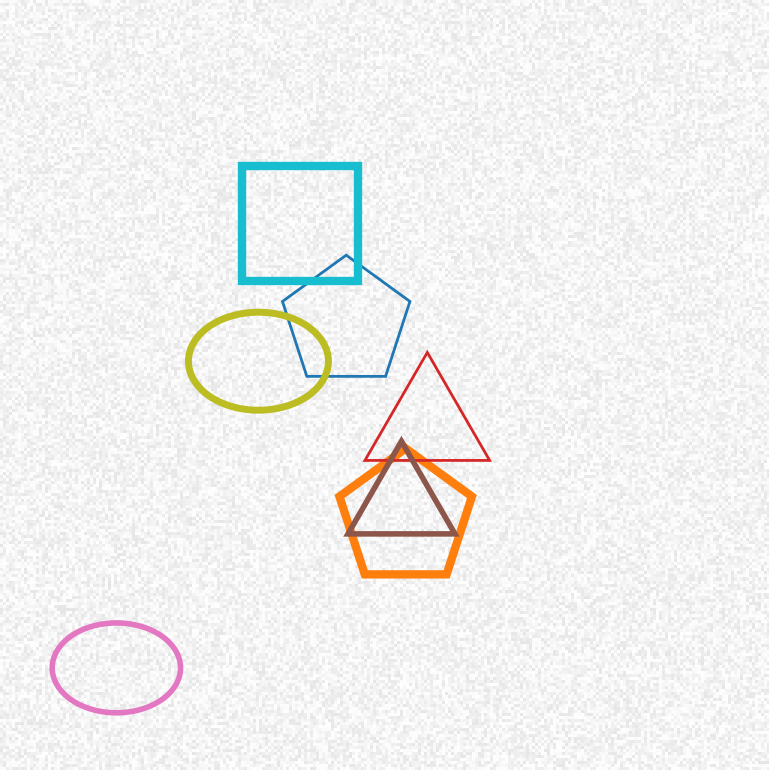[{"shape": "pentagon", "thickness": 1, "radius": 0.44, "center": [0.45, 0.582]}, {"shape": "pentagon", "thickness": 3, "radius": 0.45, "center": [0.527, 0.327]}, {"shape": "triangle", "thickness": 1, "radius": 0.47, "center": [0.555, 0.449]}, {"shape": "triangle", "thickness": 2, "radius": 0.4, "center": [0.521, 0.347]}, {"shape": "oval", "thickness": 2, "radius": 0.42, "center": [0.151, 0.133]}, {"shape": "oval", "thickness": 2.5, "radius": 0.45, "center": [0.336, 0.531]}, {"shape": "square", "thickness": 3, "radius": 0.38, "center": [0.389, 0.71]}]